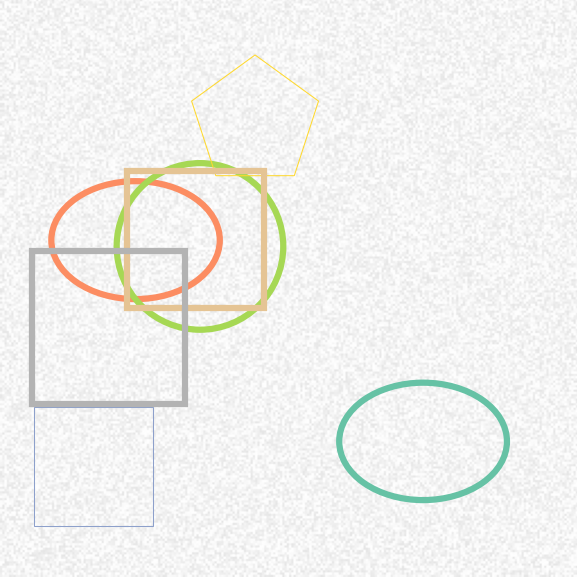[{"shape": "oval", "thickness": 3, "radius": 0.73, "center": [0.733, 0.235]}, {"shape": "oval", "thickness": 3, "radius": 0.73, "center": [0.235, 0.583]}, {"shape": "square", "thickness": 0.5, "radius": 0.52, "center": [0.161, 0.191]}, {"shape": "circle", "thickness": 3, "radius": 0.72, "center": [0.346, 0.572]}, {"shape": "pentagon", "thickness": 0.5, "radius": 0.58, "center": [0.442, 0.788]}, {"shape": "square", "thickness": 3, "radius": 0.6, "center": [0.339, 0.584]}, {"shape": "square", "thickness": 3, "radius": 0.66, "center": [0.188, 0.432]}]